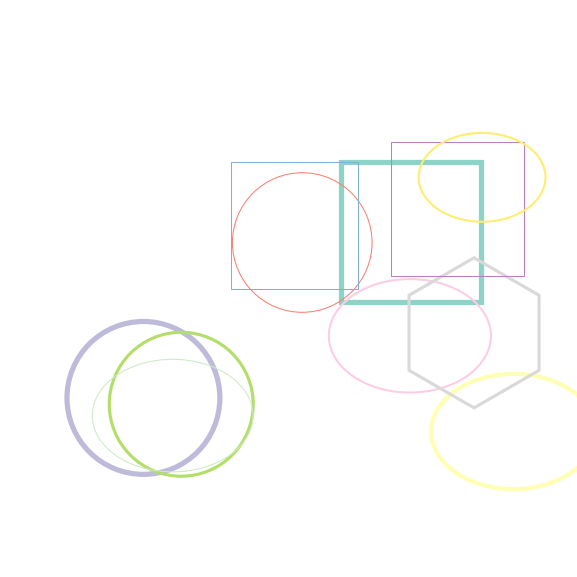[{"shape": "square", "thickness": 2.5, "radius": 0.61, "center": [0.712, 0.597]}, {"shape": "oval", "thickness": 2, "radius": 0.71, "center": [0.889, 0.252]}, {"shape": "circle", "thickness": 2.5, "radius": 0.66, "center": [0.248, 0.31]}, {"shape": "circle", "thickness": 0.5, "radius": 0.6, "center": [0.523, 0.579]}, {"shape": "square", "thickness": 0.5, "radius": 0.55, "center": [0.51, 0.608]}, {"shape": "circle", "thickness": 1.5, "radius": 0.62, "center": [0.314, 0.299]}, {"shape": "oval", "thickness": 1, "radius": 0.7, "center": [0.71, 0.418]}, {"shape": "hexagon", "thickness": 1.5, "radius": 0.65, "center": [0.821, 0.423]}, {"shape": "square", "thickness": 0.5, "radius": 0.58, "center": [0.792, 0.637]}, {"shape": "oval", "thickness": 0.5, "radius": 0.7, "center": [0.299, 0.279]}, {"shape": "oval", "thickness": 1, "radius": 0.55, "center": [0.835, 0.692]}]